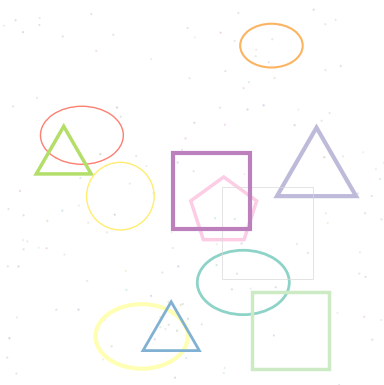[{"shape": "oval", "thickness": 2, "radius": 0.6, "center": [0.632, 0.266]}, {"shape": "oval", "thickness": 3, "radius": 0.6, "center": [0.368, 0.126]}, {"shape": "triangle", "thickness": 3, "radius": 0.59, "center": [0.822, 0.55]}, {"shape": "oval", "thickness": 1, "radius": 0.54, "center": [0.213, 0.649]}, {"shape": "triangle", "thickness": 2, "radius": 0.42, "center": [0.445, 0.132]}, {"shape": "oval", "thickness": 1.5, "radius": 0.41, "center": [0.705, 0.882]}, {"shape": "triangle", "thickness": 2.5, "radius": 0.41, "center": [0.166, 0.589]}, {"shape": "pentagon", "thickness": 2.5, "radius": 0.45, "center": [0.581, 0.45]}, {"shape": "square", "thickness": 0.5, "radius": 0.59, "center": [0.694, 0.395]}, {"shape": "square", "thickness": 3, "radius": 0.5, "center": [0.549, 0.504]}, {"shape": "square", "thickness": 2.5, "radius": 0.5, "center": [0.755, 0.142]}, {"shape": "circle", "thickness": 1, "radius": 0.44, "center": [0.313, 0.491]}]